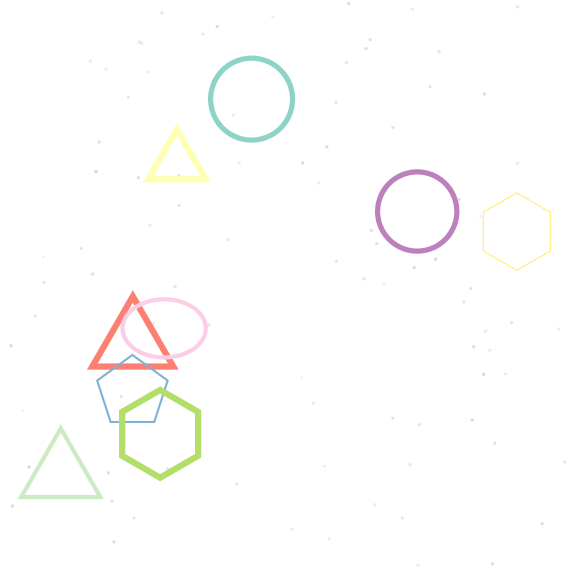[{"shape": "circle", "thickness": 2.5, "radius": 0.35, "center": [0.436, 0.828]}, {"shape": "triangle", "thickness": 3, "radius": 0.29, "center": [0.306, 0.717]}, {"shape": "triangle", "thickness": 3, "radius": 0.4, "center": [0.23, 0.405]}, {"shape": "pentagon", "thickness": 1, "radius": 0.32, "center": [0.229, 0.32]}, {"shape": "hexagon", "thickness": 3, "radius": 0.38, "center": [0.277, 0.248]}, {"shape": "oval", "thickness": 2, "radius": 0.36, "center": [0.284, 0.431]}, {"shape": "circle", "thickness": 2.5, "radius": 0.34, "center": [0.722, 0.633]}, {"shape": "triangle", "thickness": 2, "radius": 0.4, "center": [0.105, 0.178]}, {"shape": "hexagon", "thickness": 0.5, "radius": 0.33, "center": [0.895, 0.598]}]